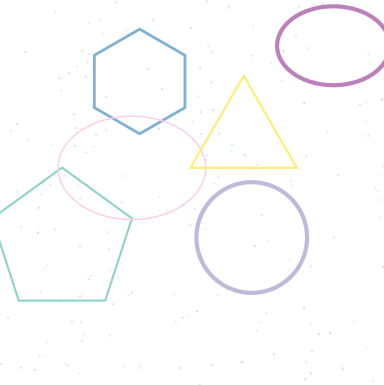[{"shape": "pentagon", "thickness": 1.5, "radius": 0.96, "center": [0.161, 0.374]}, {"shape": "circle", "thickness": 3, "radius": 0.72, "center": [0.654, 0.383]}, {"shape": "hexagon", "thickness": 2, "radius": 0.68, "center": [0.363, 0.788]}, {"shape": "oval", "thickness": 1, "radius": 0.96, "center": [0.343, 0.564]}, {"shape": "oval", "thickness": 3, "radius": 0.73, "center": [0.866, 0.881]}, {"shape": "triangle", "thickness": 1.5, "radius": 0.8, "center": [0.633, 0.644]}]